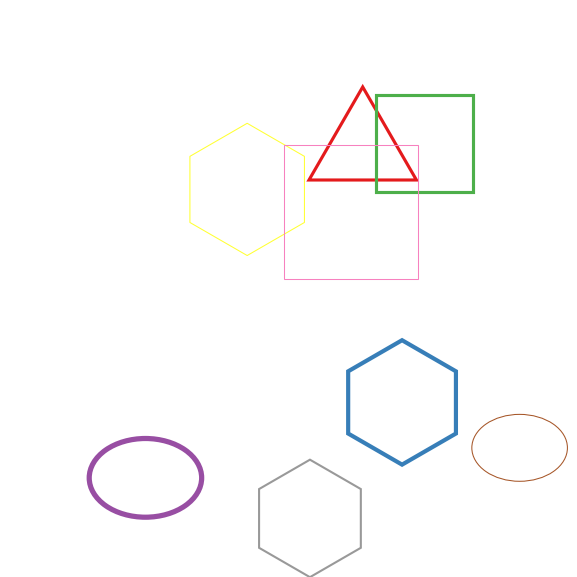[{"shape": "triangle", "thickness": 1.5, "radius": 0.54, "center": [0.628, 0.741]}, {"shape": "hexagon", "thickness": 2, "radius": 0.54, "center": [0.696, 0.302]}, {"shape": "square", "thickness": 1.5, "radius": 0.42, "center": [0.735, 0.75]}, {"shape": "oval", "thickness": 2.5, "radius": 0.49, "center": [0.252, 0.172]}, {"shape": "hexagon", "thickness": 0.5, "radius": 0.57, "center": [0.428, 0.671]}, {"shape": "oval", "thickness": 0.5, "radius": 0.41, "center": [0.9, 0.224]}, {"shape": "square", "thickness": 0.5, "radius": 0.58, "center": [0.607, 0.632]}, {"shape": "hexagon", "thickness": 1, "radius": 0.51, "center": [0.537, 0.101]}]